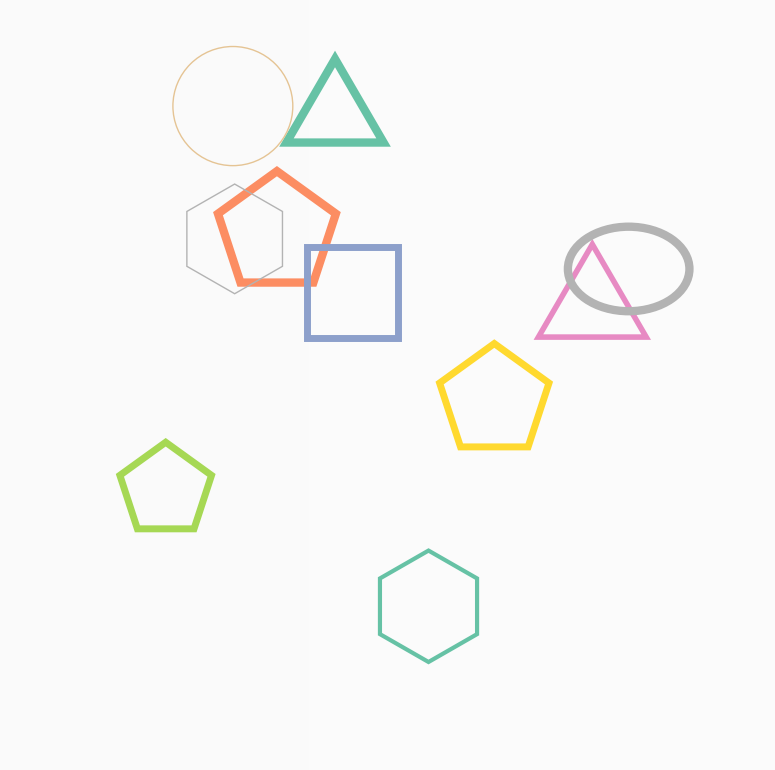[{"shape": "hexagon", "thickness": 1.5, "radius": 0.36, "center": [0.553, 0.213]}, {"shape": "triangle", "thickness": 3, "radius": 0.36, "center": [0.432, 0.851]}, {"shape": "pentagon", "thickness": 3, "radius": 0.4, "center": [0.357, 0.698]}, {"shape": "square", "thickness": 2.5, "radius": 0.3, "center": [0.455, 0.62]}, {"shape": "triangle", "thickness": 2, "radius": 0.4, "center": [0.764, 0.602]}, {"shape": "pentagon", "thickness": 2.5, "radius": 0.31, "center": [0.214, 0.363]}, {"shape": "pentagon", "thickness": 2.5, "radius": 0.37, "center": [0.638, 0.48]}, {"shape": "circle", "thickness": 0.5, "radius": 0.39, "center": [0.3, 0.862]}, {"shape": "hexagon", "thickness": 0.5, "radius": 0.36, "center": [0.303, 0.69]}, {"shape": "oval", "thickness": 3, "radius": 0.39, "center": [0.811, 0.651]}]